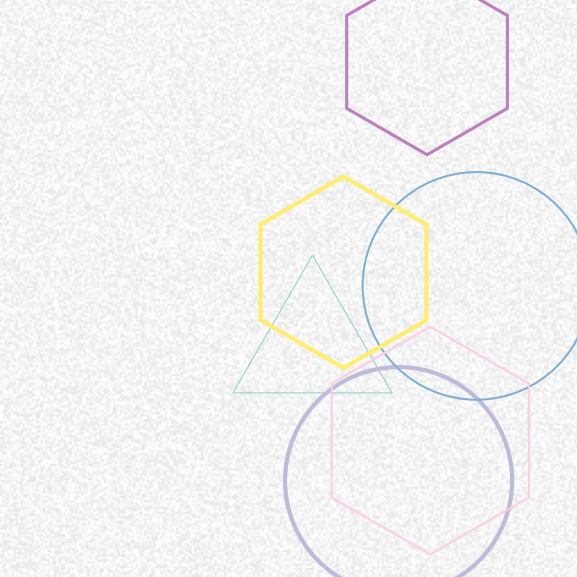[{"shape": "triangle", "thickness": 0.5, "radius": 0.79, "center": [0.541, 0.398]}, {"shape": "circle", "thickness": 2, "radius": 0.98, "center": [0.69, 0.167]}, {"shape": "circle", "thickness": 1, "radius": 0.99, "center": [0.825, 0.504]}, {"shape": "hexagon", "thickness": 1, "radius": 0.99, "center": [0.745, 0.236]}, {"shape": "hexagon", "thickness": 1.5, "radius": 0.8, "center": [0.739, 0.892]}, {"shape": "hexagon", "thickness": 2, "radius": 0.83, "center": [0.595, 0.528]}]